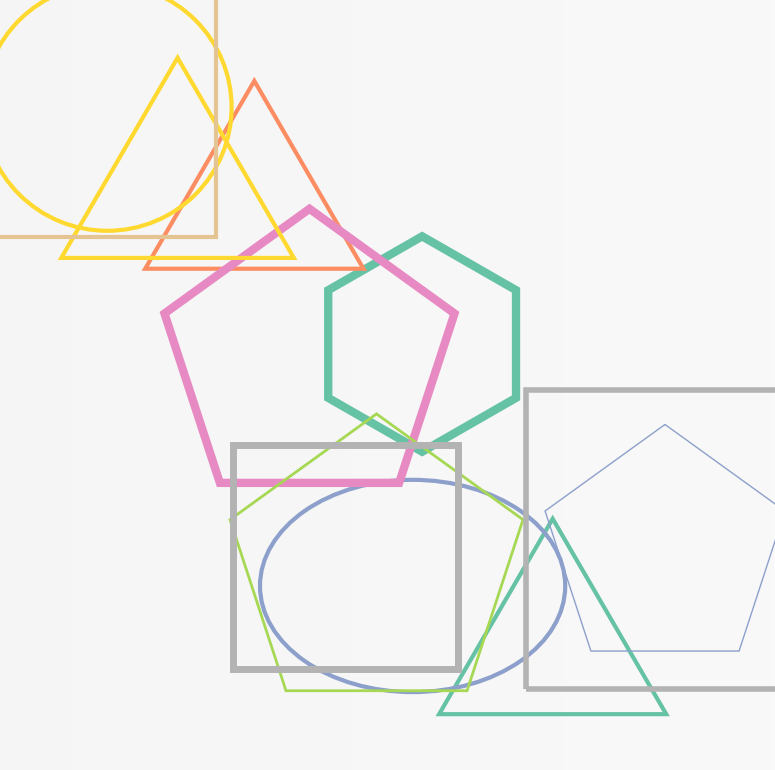[{"shape": "triangle", "thickness": 1.5, "radius": 0.85, "center": [0.713, 0.157]}, {"shape": "hexagon", "thickness": 3, "radius": 0.7, "center": [0.545, 0.553]}, {"shape": "triangle", "thickness": 1.5, "radius": 0.81, "center": [0.328, 0.732]}, {"shape": "oval", "thickness": 1.5, "radius": 0.98, "center": [0.532, 0.239]}, {"shape": "pentagon", "thickness": 0.5, "radius": 0.81, "center": [0.858, 0.286]}, {"shape": "pentagon", "thickness": 3, "radius": 0.98, "center": [0.399, 0.532]}, {"shape": "pentagon", "thickness": 1, "radius": 0.99, "center": [0.486, 0.264]}, {"shape": "triangle", "thickness": 1.5, "radius": 0.87, "center": [0.229, 0.752]}, {"shape": "circle", "thickness": 1.5, "radius": 0.8, "center": [0.138, 0.861]}, {"shape": "square", "thickness": 1.5, "radius": 0.82, "center": [0.115, 0.856]}, {"shape": "square", "thickness": 2.5, "radius": 0.73, "center": [0.446, 0.276]}, {"shape": "square", "thickness": 2, "radius": 0.97, "center": [0.873, 0.299]}]